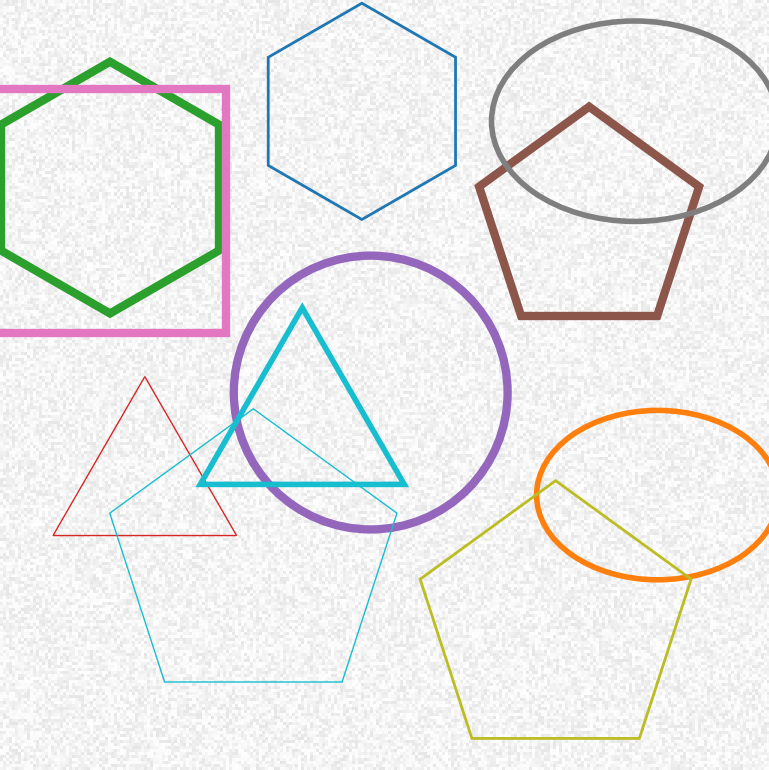[{"shape": "hexagon", "thickness": 1, "radius": 0.7, "center": [0.47, 0.855]}, {"shape": "oval", "thickness": 2, "radius": 0.79, "center": [0.854, 0.357]}, {"shape": "hexagon", "thickness": 3, "radius": 0.82, "center": [0.143, 0.756]}, {"shape": "triangle", "thickness": 0.5, "radius": 0.69, "center": [0.188, 0.373]}, {"shape": "circle", "thickness": 3, "radius": 0.89, "center": [0.481, 0.49]}, {"shape": "pentagon", "thickness": 3, "radius": 0.75, "center": [0.765, 0.711]}, {"shape": "square", "thickness": 3, "radius": 0.79, "center": [0.135, 0.726]}, {"shape": "oval", "thickness": 2, "radius": 0.93, "center": [0.824, 0.843]}, {"shape": "pentagon", "thickness": 1, "radius": 0.93, "center": [0.722, 0.191]}, {"shape": "triangle", "thickness": 2, "radius": 0.76, "center": [0.393, 0.447]}, {"shape": "pentagon", "thickness": 0.5, "radius": 0.98, "center": [0.329, 0.273]}]